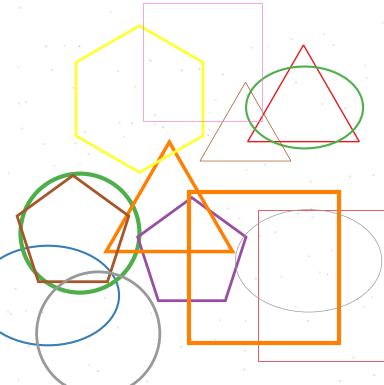[{"shape": "square", "thickness": 0.5, "radius": 0.98, "center": [0.866, 0.259]}, {"shape": "triangle", "thickness": 1, "radius": 0.84, "center": [0.788, 0.716]}, {"shape": "oval", "thickness": 1.5, "radius": 0.92, "center": [0.124, 0.232]}, {"shape": "circle", "thickness": 3, "radius": 0.77, "center": [0.208, 0.394]}, {"shape": "oval", "thickness": 1.5, "radius": 0.76, "center": [0.791, 0.721]}, {"shape": "pentagon", "thickness": 2, "radius": 0.74, "center": [0.498, 0.339]}, {"shape": "square", "thickness": 3, "radius": 0.98, "center": [0.687, 0.305]}, {"shape": "triangle", "thickness": 2.5, "radius": 0.95, "center": [0.44, 0.441]}, {"shape": "hexagon", "thickness": 2, "radius": 0.95, "center": [0.362, 0.743]}, {"shape": "pentagon", "thickness": 2, "radius": 0.76, "center": [0.189, 0.392]}, {"shape": "triangle", "thickness": 0.5, "radius": 0.68, "center": [0.638, 0.65]}, {"shape": "square", "thickness": 0.5, "radius": 0.77, "center": [0.526, 0.839]}, {"shape": "oval", "thickness": 0.5, "radius": 0.95, "center": [0.802, 0.323]}, {"shape": "circle", "thickness": 2, "radius": 0.8, "center": [0.255, 0.134]}]